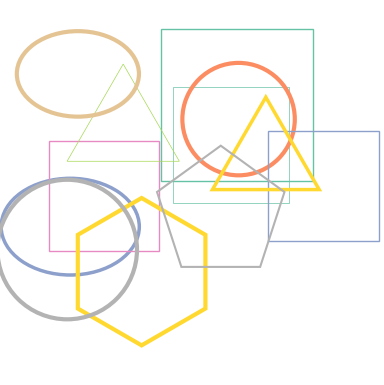[{"shape": "square", "thickness": 0.5, "radius": 0.75, "center": [0.6, 0.624]}, {"shape": "square", "thickness": 1, "radius": 0.99, "center": [0.615, 0.727]}, {"shape": "circle", "thickness": 3, "radius": 0.73, "center": [0.62, 0.691]}, {"shape": "oval", "thickness": 2.5, "radius": 0.9, "center": [0.182, 0.411]}, {"shape": "square", "thickness": 1, "radius": 0.72, "center": [0.841, 0.517]}, {"shape": "square", "thickness": 1, "radius": 0.71, "center": [0.27, 0.491]}, {"shape": "triangle", "thickness": 0.5, "radius": 0.84, "center": [0.32, 0.665]}, {"shape": "hexagon", "thickness": 3, "radius": 0.96, "center": [0.368, 0.294]}, {"shape": "triangle", "thickness": 2.5, "radius": 0.8, "center": [0.69, 0.588]}, {"shape": "oval", "thickness": 3, "radius": 0.79, "center": [0.202, 0.808]}, {"shape": "circle", "thickness": 3, "radius": 0.91, "center": [0.175, 0.352]}, {"shape": "pentagon", "thickness": 1.5, "radius": 0.87, "center": [0.573, 0.448]}]